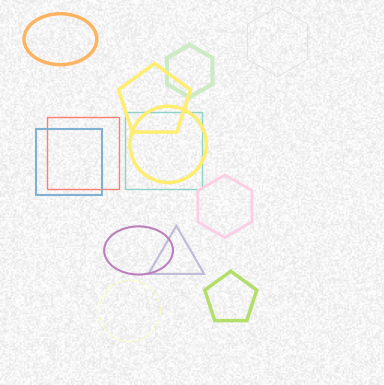[{"shape": "square", "thickness": 1, "radius": 0.5, "center": [0.425, 0.609]}, {"shape": "circle", "thickness": 0.5, "radius": 0.4, "center": [0.337, 0.193]}, {"shape": "triangle", "thickness": 1.5, "radius": 0.42, "center": [0.458, 0.33]}, {"shape": "square", "thickness": 1, "radius": 0.47, "center": [0.215, 0.603]}, {"shape": "square", "thickness": 1.5, "radius": 0.43, "center": [0.18, 0.58]}, {"shape": "oval", "thickness": 2.5, "radius": 0.47, "center": [0.157, 0.898]}, {"shape": "pentagon", "thickness": 2.5, "radius": 0.35, "center": [0.599, 0.225]}, {"shape": "hexagon", "thickness": 2, "radius": 0.41, "center": [0.584, 0.464]}, {"shape": "hexagon", "thickness": 0.5, "radius": 0.45, "center": [0.721, 0.891]}, {"shape": "oval", "thickness": 1.5, "radius": 0.45, "center": [0.36, 0.349]}, {"shape": "hexagon", "thickness": 3, "radius": 0.34, "center": [0.493, 0.816]}, {"shape": "circle", "thickness": 2.5, "radius": 0.5, "center": [0.437, 0.625]}, {"shape": "pentagon", "thickness": 2.5, "radius": 0.49, "center": [0.401, 0.737]}]